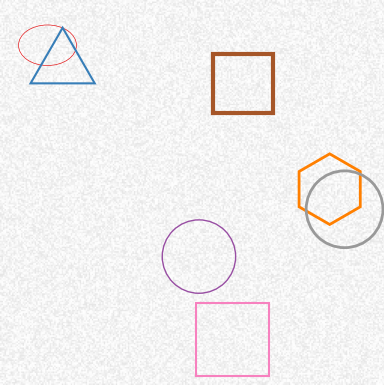[{"shape": "oval", "thickness": 0.5, "radius": 0.38, "center": [0.123, 0.882]}, {"shape": "triangle", "thickness": 1.5, "radius": 0.48, "center": [0.163, 0.832]}, {"shape": "circle", "thickness": 1, "radius": 0.48, "center": [0.517, 0.334]}, {"shape": "hexagon", "thickness": 2, "radius": 0.46, "center": [0.856, 0.509]}, {"shape": "square", "thickness": 3, "radius": 0.39, "center": [0.631, 0.784]}, {"shape": "square", "thickness": 1.5, "radius": 0.48, "center": [0.604, 0.118]}, {"shape": "circle", "thickness": 2, "radius": 0.5, "center": [0.895, 0.456]}]